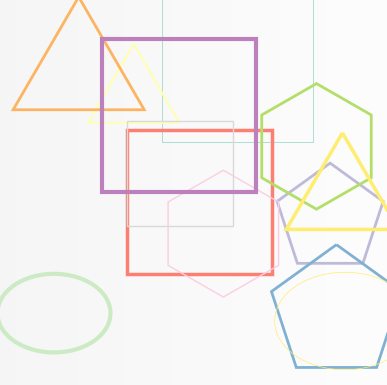[{"shape": "square", "thickness": 0.5, "radius": 0.98, "center": [0.613, 0.826]}, {"shape": "triangle", "thickness": 1.5, "radius": 0.68, "center": [0.345, 0.749]}, {"shape": "pentagon", "thickness": 2, "radius": 0.72, "center": [0.852, 0.432]}, {"shape": "square", "thickness": 2.5, "radius": 0.93, "center": [0.514, 0.475]}, {"shape": "pentagon", "thickness": 2, "radius": 0.88, "center": [0.868, 0.188]}, {"shape": "triangle", "thickness": 2, "radius": 0.98, "center": [0.203, 0.813]}, {"shape": "hexagon", "thickness": 2, "radius": 0.82, "center": [0.817, 0.62]}, {"shape": "hexagon", "thickness": 1, "radius": 0.82, "center": [0.576, 0.393]}, {"shape": "square", "thickness": 1, "radius": 0.68, "center": [0.465, 0.55]}, {"shape": "square", "thickness": 3, "radius": 0.99, "center": [0.461, 0.7]}, {"shape": "oval", "thickness": 3, "radius": 0.73, "center": [0.139, 0.187]}, {"shape": "triangle", "thickness": 2.5, "radius": 0.84, "center": [0.884, 0.488]}, {"shape": "oval", "thickness": 0.5, "radius": 0.9, "center": [0.89, 0.166]}]